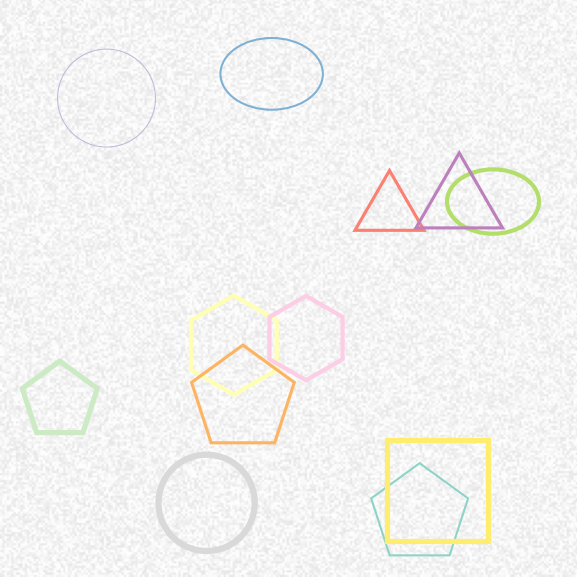[{"shape": "pentagon", "thickness": 1, "radius": 0.44, "center": [0.727, 0.109]}, {"shape": "hexagon", "thickness": 2, "radius": 0.43, "center": [0.405, 0.402]}, {"shape": "circle", "thickness": 0.5, "radius": 0.42, "center": [0.184, 0.829]}, {"shape": "triangle", "thickness": 1.5, "radius": 0.35, "center": [0.674, 0.635]}, {"shape": "oval", "thickness": 1, "radius": 0.44, "center": [0.47, 0.871]}, {"shape": "pentagon", "thickness": 1.5, "radius": 0.47, "center": [0.421, 0.308]}, {"shape": "oval", "thickness": 2, "radius": 0.4, "center": [0.854, 0.65]}, {"shape": "hexagon", "thickness": 2, "radius": 0.37, "center": [0.53, 0.414]}, {"shape": "circle", "thickness": 3, "radius": 0.42, "center": [0.358, 0.128]}, {"shape": "triangle", "thickness": 1.5, "radius": 0.43, "center": [0.795, 0.648]}, {"shape": "pentagon", "thickness": 2.5, "radius": 0.34, "center": [0.104, 0.305]}, {"shape": "square", "thickness": 2.5, "radius": 0.44, "center": [0.758, 0.149]}]